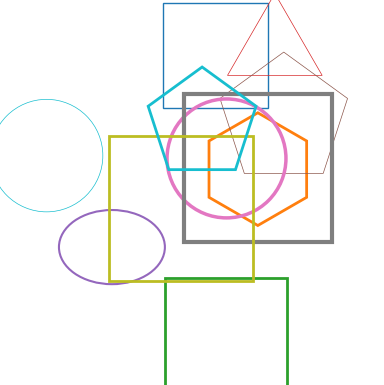[{"shape": "square", "thickness": 1, "radius": 0.68, "center": [0.559, 0.856]}, {"shape": "hexagon", "thickness": 2, "radius": 0.73, "center": [0.67, 0.561]}, {"shape": "square", "thickness": 2, "radius": 0.79, "center": [0.588, 0.119]}, {"shape": "triangle", "thickness": 0.5, "radius": 0.71, "center": [0.714, 0.875]}, {"shape": "oval", "thickness": 1.5, "radius": 0.69, "center": [0.291, 0.358]}, {"shape": "pentagon", "thickness": 0.5, "radius": 0.87, "center": [0.737, 0.69]}, {"shape": "circle", "thickness": 2.5, "radius": 0.77, "center": [0.588, 0.589]}, {"shape": "square", "thickness": 3, "radius": 0.96, "center": [0.67, 0.564]}, {"shape": "square", "thickness": 2, "radius": 0.94, "center": [0.47, 0.458]}, {"shape": "circle", "thickness": 0.5, "radius": 0.73, "center": [0.121, 0.596]}, {"shape": "pentagon", "thickness": 2, "radius": 0.74, "center": [0.525, 0.679]}]